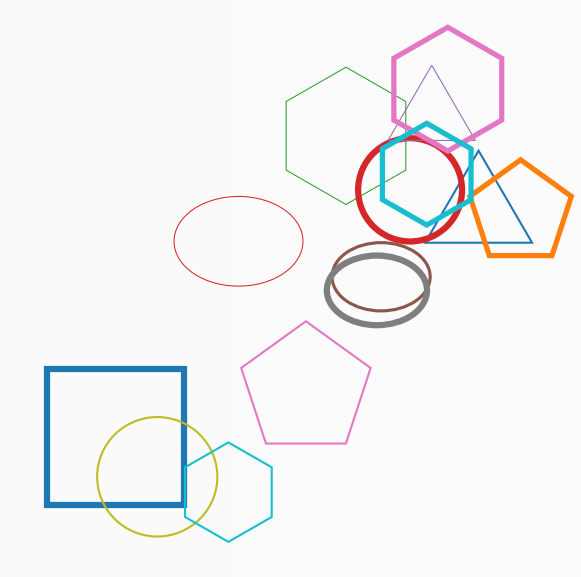[{"shape": "square", "thickness": 3, "radius": 0.59, "center": [0.199, 0.242]}, {"shape": "triangle", "thickness": 1, "radius": 0.53, "center": [0.823, 0.632]}, {"shape": "pentagon", "thickness": 2.5, "radius": 0.46, "center": [0.896, 0.631]}, {"shape": "hexagon", "thickness": 0.5, "radius": 0.59, "center": [0.595, 0.764]}, {"shape": "oval", "thickness": 0.5, "radius": 0.55, "center": [0.41, 0.581]}, {"shape": "circle", "thickness": 3, "radius": 0.45, "center": [0.706, 0.67]}, {"shape": "triangle", "thickness": 0.5, "radius": 0.43, "center": [0.743, 0.799]}, {"shape": "oval", "thickness": 1.5, "radius": 0.42, "center": [0.656, 0.52]}, {"shape": "pentagon", "thickness": 1, "radius": 0.59, "center": [0.526, 0.326]}, {"shape": "hexagon", "thickness": 2.5, "radius": 0.54, "center": [0.77, 0.845]}, {"shape": "oval", "thickness": 3, "radius": 0.43, "center": [0.648, 0.496]}, {"shape": "circle", "thickness": 1, "radius": 0.52, "center": [0.271, 0.174]}, {"shape": "hexagon", "thickness": 1, "radius": 0.43, "center": [0.393, 0.147]}, {"shape": "hexagon", "thickness": 2.5, "radius": 0.44, "center": [0.734, 0.698]}]